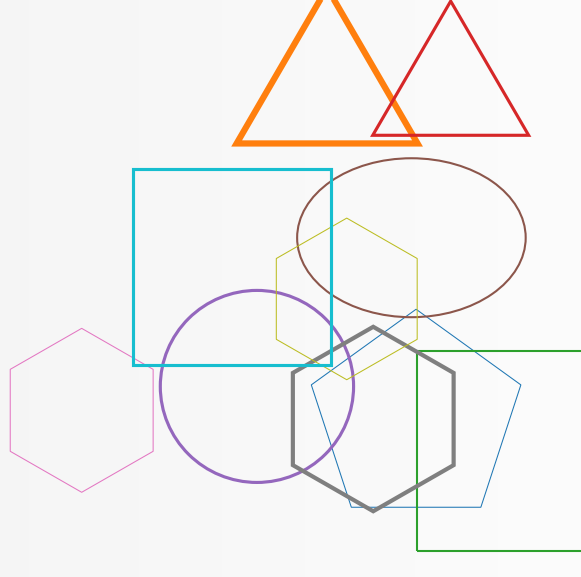[{"shape": "pentagon", "thickness": 0.5, "radius": 0.95, "center": [0.716, 0.274]}, {"shape": "triangle", "thickness": 3, "radius": 0.9, "center": [0.563, 0.841]}, {"shape": "square", "thickness": 1, "radius": 0.87, "center": [0.89, 0.219]}, {"shape": "triangle", "thickness": 1.5, "radius": 0.77, "center": [0.775, 0.842]}, {"shape": "circle", "thickness": 1.5, "radius": 0.83, "center": [0.442, 0.33]}, {"shape": "oval", "thickness": 1, "radius": 0.98, "center": [0.708, 0.587]}, {"shape": "hexagon", "thickness": 0.5, "radius": 0.71, "center": [0.141, 0.289]}, {"shape": "hexagon", "thickness": 2, "radius": 0.8, "center": [0.642, 0.274]}, {"shape": "hexagon", "thickness": 0.5, "radius": 0.7, "center": [0.597, 0.482]}, {"shape": "square", "thickness": 1.5, "radius": 0.85, "center": [0.399, 0.537]}]